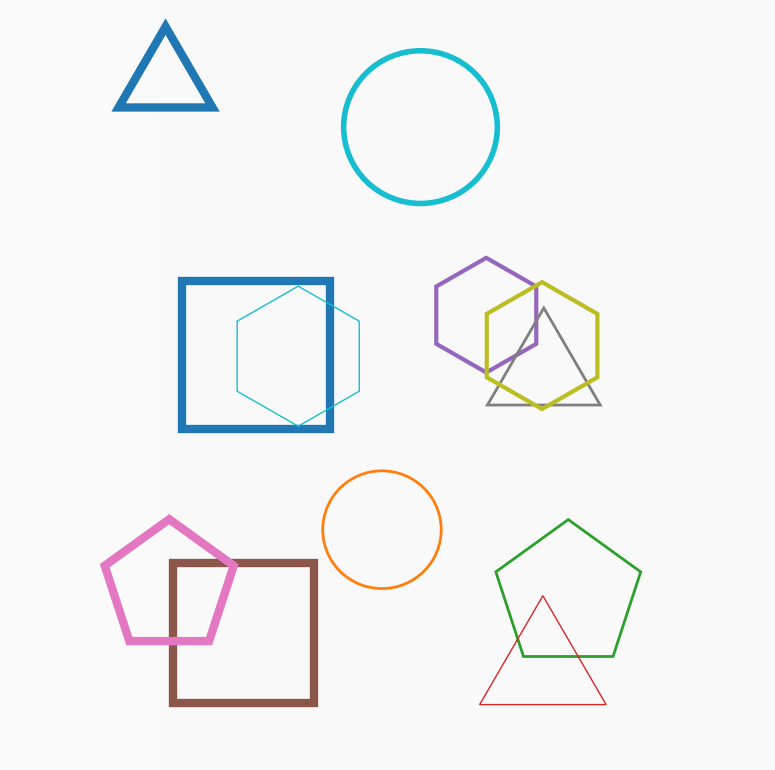[{"shape": "square", "thickness": 3, "radius": 0.48, "center": [0.331, 0.539]}, {"shape": "triangle", "thickness": 3, "radius": 0.35, "center": [0.214, 0.895]}, {"shape": "circle", "thickness": 1, "radius": 0.38, "center": [0.493, 0.312]}, {"shape": "pentagon", "thickness": 1, "radius": 0.49, "center": [0.733, 0.227]}, {"shape": "triangle", "thickness": 0.5, "radius": 0.47, "center": [0.7, 0.132]}, {"shape": "hexagon", "thickness": 1.5, "radius": 0.37, "center": [0.627, 0.591]}, {"shape": "square", "thickness": 3, "radius": 0.45, "center": [0.314, 0.178]}, {"shape": "pentagon", "thickness": 3, "radius": 0.44, "center": [0.218, 0.238]}, {"shape": "triangle", "thickness": 1, "radius": 0.42, "center": [0.702, 0.516]}, {"shape": "hexagon", "thickness": 1.5, "radius": 0.41, "center": [0.699, 0.551]}, {"shape": "hexagon", "thickness": 0.5, "radius": 0.45, "center": [0.385, 0.537]}, {"shape": "circle", "thickness": 2, "radius": 0.5, "center": [0.543, 0.835]}]